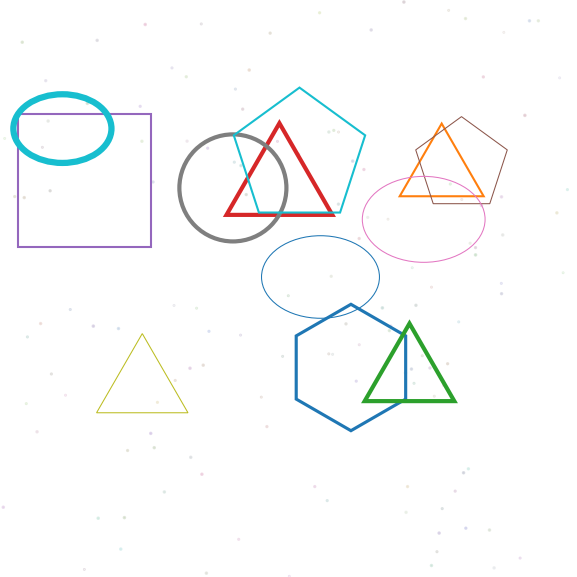[{"shape": "hexagon", "thickness": 1.5, "radius": 0.55, "center": [0.608, 0.363]}, {"shape": "oval", "thickness": 0.5, "radius": 0.51, "center": [0.555, 0.519]}, {"shape": "triangle", "thickness": 1, "radius": 0.42, "center": [0.765, 0.701]}, {"shape": "triangle", "thickness": 2, "radius": 0.45, "center": [0.709, 0.349]}, {"shape": "triangle", "thickness": 2, "radius": 0.53, "center": [0.484, 0.68]}, {"shape": "square", "thickness": 1, "radius": 0.58, "center": [0.147, 0.686]}, {"shape": "pentagon", "thickness": 0.5, "radius": 0.42, "center": [0.799, 0.714]}, {"shape": "oval", "thickness": 0.5, "radius": 0.53, "center": [0.734, 0.619]}, {"shape": "circle", "thickness": 2, "radius": 0.46, "center": [0.403, 0.674]}, {"shape": "triangle", "thickness": 0.5, "radius": 0.46, "center": [0.246, 0.33]}, {"shape": "pentagon", "thickness": 1, "radius": 0.6, "center": [0.519, 0.728]}, {"shape": "oval", "thickness": 3, "radius": 0.42, "center": [0.108, 0.776]}]